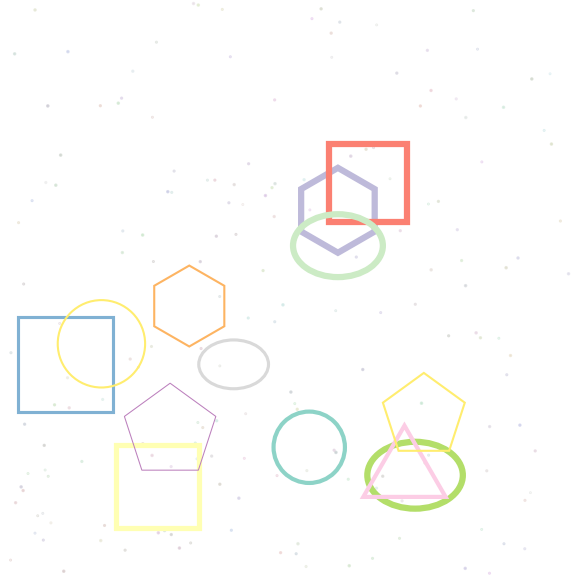[{"shape": "circle", "thickness": 2, "radius": 0.31, "center": [0.535, 0.225]}, {"shape": "square", "thickness": 2.5, "radius": 0.36, "center": [0.273, 0.157]}, {"shape": "hexagon", "thickness": 3, "radius": 0.37, "center": [0.585, 0.635]}, {"shape": "square", "thickness": 3, "radius": 0.34, "center": [0.637, 0.682]}, {"shape": "square", "thickness": 1.5, "radius": 0.41, "center": [0.114, 0.368]}, {"shape": "hexagon", "thickness": 1, "radius": 0.35, "center": [0.328, 0.469]}, {"shape": "oval", "thickness": 3, "radius": 0.41, "center": [0.719, 0.176]}, {"shape": "triangle", "thickness": 2, "radius": 0.41, "center": [0.7, 0.18]}, {"shape": "oval", "thickness": 1.5, "radius": 0.3, "center": [0.405, 0.368]}, {"shape": "pentagon", "thickness": 0.5, "radius": 0.42, "center": [0.295, 0.252]}, {"shape": "oval", "thickness": 3, "radius": 0.39, "center": [0.585, 0.574]}, {"shape": "pentagon", "thickness": 1, "radius": 0.37, "center": [0.734, 0.279]}, {"shape": "circle", "thickness": 1, "radius": 0.38, "center": [0.176, 0.404]}]